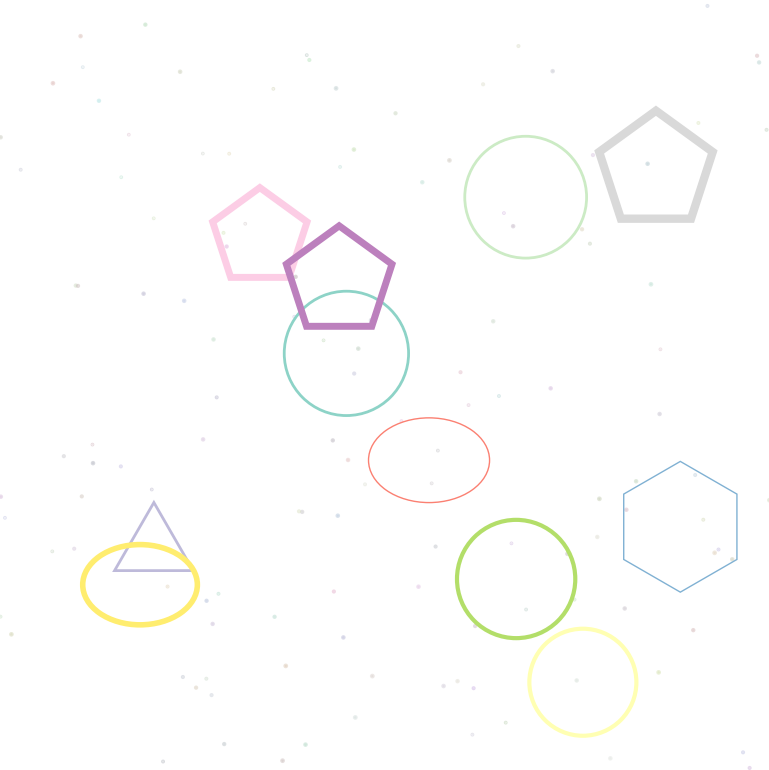[{"shape": "circle", "thickness": 1, "radius": 0.4, "center": [0.45, 0.541]}, {"shape": "circle", "thickness": 1.5, "radius": 0.35, "center": [0.757, 0.114]}, {"shape": "triangle", "thickness": 1, "radius": 0.29, "center": [0.2, 0.288]}, {"shape": "oval", "thickness": 0.5, "radius": 0.39, "center": [0.557, 0.402]}, {"shape": "hexagon", "thickness": 0.5, "radius": 0.42, "center": [0.884, 0.316]}, {"shape": "circle", "thickness": 1.5, "radius": 0.38, "center": [0.67, 0.248]}, {"shape": "pentagon", "thickness": 2.5, "radius": 0.32, "center": [0.337, 0.692]}, {"shape": "pentagon", "thickness": 3, "radius": 0.39, "center": [0.852, 0.779]}, {"shape": "pentagon", "thickness": 2.5, "radius": 0.36, "center": [0.44, 0.635]}, {"shape": "circle", "thickness": 1, "radius": 0.4, "center": [0.683, 0.744]}, {"shape": "oval", "thickness": 2, "radius": 0.37, "center": [0.182, 0.241]}]